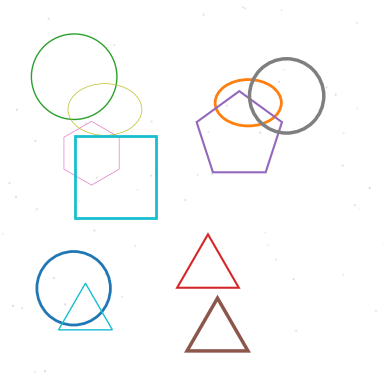[{"shape": "circle", "thickness": 2, "radius": 0.48, "center": [0.191, 0.251]}, {"shape": "oval", "thickness": 2, "radius": 0.43, "center": [0.645, 0.733]}, {"shape": "circle", "thickness": 1, "radius": 0.56, "center": [0.193, 0.801]}, {"shape": "triangle", "thickness": 1.5, "radius": 0.46, "center": [0.54, 0.299]}, {"shape": "pentagon", "thickness": 1.5, "radius": 0.58, "center": [0.622, 0.647]}, {"shape": "triangle", "thickness": 2.5, "radius": 0.46, "center": [0.565, 0.134]}, {"shape": "hexagon", "thickness": 0.5, "radius": 0.41, "center": [0.238, 0.602]}, {"shape": "circle", "thickness": 2.5, "radius": 0.48, "center": [0.745, 0.751]}, {"shape": "oval", "thickness": 0.5, "radius": 0.48, "center": [0.273, 0.716]}, {"shape": "square", "thickness": 2, "radius": 0.53, "center": [0.3, 0.54]}, {"shape": "triangle", "thickness": 1, "radius": 0.4, "center": [0.222, 0.184]}]